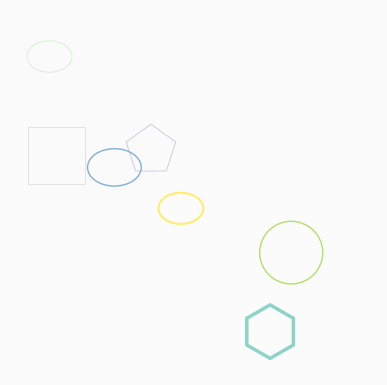[{"shape": "hexagon", "thickness": 2.5, "radius": 0.35, "center": [0.697, 0.139]}, {"shape": "pentagon", "thickness": 0.5, "radius": 0.34, "center": [0.39, 0.61]}, {"shape": "oval", "thickness": 1, "radius": 0.35, "center": [0.295, 0.565]}, {"shape": "circle", "thickness": 1, "radius": 0.41, "center": [0.751, 0.344]}, {"shape": "square", "thickness": 0.5, "radius": 0.37, "center": [0.146, 0.596]}, {"shape": "oval", "thickness": 0.5, "radius": 0.29, "center": [0.128, 0.853]}, {"shape": "oval", "thickness": 1.5, "radius": 0.29, "center": [0.467, 0.459]}]